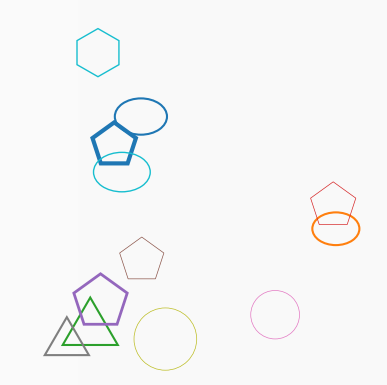[{"shape": "pentagon", "thickness": 3, "radius": 0.29, "center": [0.295, 0.623]}, {"shape": "oval", "thickness": 1.5, "radius": 0.34, "center": [0.364, 0.697]}, {"shape": "oval", "thickness": 1.5, "radius": 0.3, "center": [0.867, 0.406]}, {"shape": "triangle", "thickness": 1.5, "radius": 0.41, "center": [0.233, 0.145]}, {"shape": "pentagon", "thickness": 0.5, "radius": 0.31, "center": [0.86, 0.466]}, {"shape": "pentagon", "thickness": 2, "radius": 0.36, "center": [0.259, 0.216]}, {"shape": "pentagon", "thickness": 0.5, "radius": 0.3, "center": [0.366, 0.324]}, {"shape": "circle", "thickness": 0.5, "radius": 0.31, "center": [0.71, 0.183]}, {"shape": "triangle", "thickness": 1.5, "radius": 0.33, "center": [0.172, 0.11]}, {"shape": "circle", "thickness": 0.5, "radius": 0.4, "center": [0.427, 0.119]}, {"shape": "oval", "thickness": 1, "radius": 0.37, "center": [0.315, 0.553]}, {"shape": "hexagon", "thickness": 1, "radius": 0.31, "center": [0.253, 0.863]}]